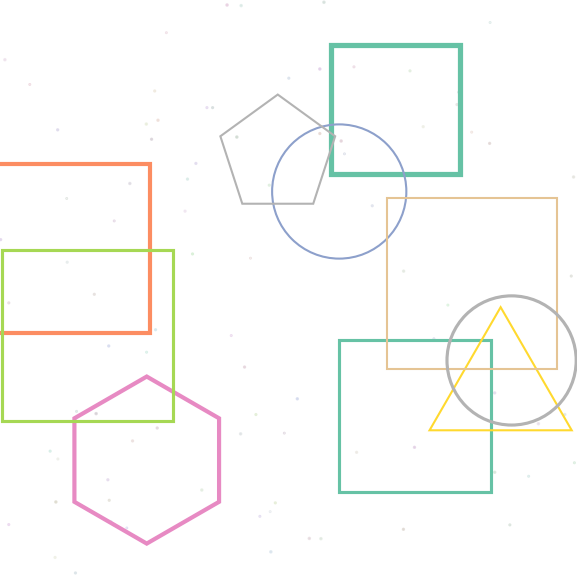[{"shape": "square", "thickness": 1.5, "radius": 0.66, "center": [0.719, 0.279]}, {"shape": "square", "thickness": 2.5, "radius": 0.56, "center": [0.684, 0.81]}, {"shape": "square", "thickness": 2, "radius": 0.73, "center": [0.113, 0.569]}, {"shape": "circle", "thickness": 1, "radius": 0.58, "center": [0.587, 0.668]}, {"shape": "hexagon", "thickness": 2, "radius": 0.72, "center": [0.254, 0.202]}, {"shape": "square", "thickness": 1.5, "radius": 0.74, "center": [0.152, 0.418]}, {"shape": "triangle", "thickness": 1, "radius": 0.71, "center": [0.867, 0.325]}, {"shape": "square", "thickness": 1, "radius": 0.74, "center": [0.817, 0.508]}, {"shape": "pentagon", "thickness": 1, "radius": 0.52, "center": [0.481, 0.731]}, {"shape": "circle", "thickness": 1.5, "radius": 0.56, "center": [0.886, 0.375]}]